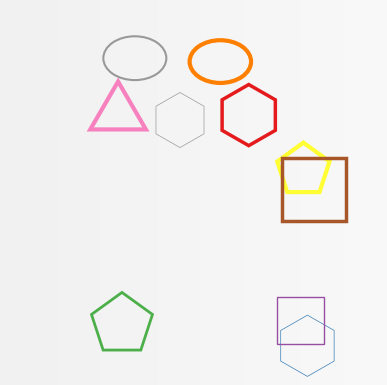[{"shape": "hexagon", "thickness": 2.5, "radius": 0.4, "center": [0.642, 0.701]}, {"shape": "hexagon", "thickness": 0.5, "radius": 0.4, "center": [0.793, 0.102]}, {"shape": "pentagon", "thickness": 2, "radius": 0.41, "center": [0.315, 0.158]}, {"shape": "square", "thickness": 1, "radius": 0.31, "center": [0.776, 0.168]}, {"shape": "oval", "thickness": 3, "radius": 0.4, "center": [0.569, 0.84]}, {"shape": "pentagon", "thickness": 3, "radius": 0.35, "center": [0.783, 0.559]}, {"shape": "square", "thickness": 2.5, "radius": 0.41, "center": [0.81, 0.508]}, {"shape": "triangle", "thickness": 3, "radius": 0.41, "center": [0.305, 0.705]}, {"shape": "hexagon", "thickness": 0.5, "radius": 0.36, "center": [0.464, 0.688]}, {"shape": "oval", "thickness": 1.5, "radius": 0.41, "center": [0.348, 0.849]}]